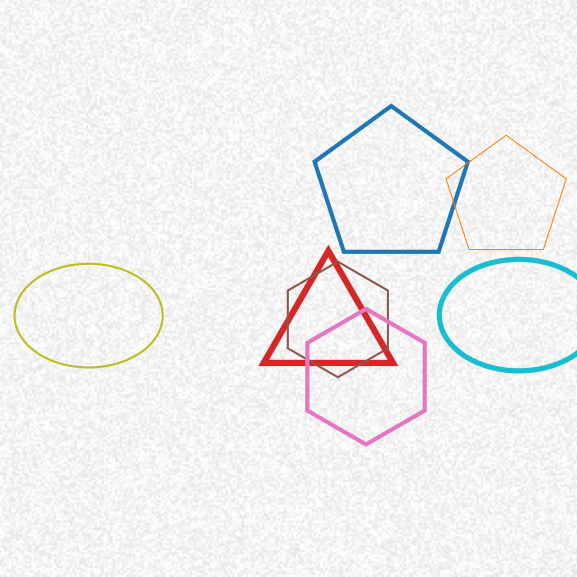[{"shape": "pentagon", "thickness": 2, "radius": 0.7, "center": [0.677, 0.676]}, {"shape": "pentagon", "thickness": 0.5, "radius": 0.55, "center": [0.876, 0.656]}, {"shape": "triangle", "thickness": 3, "radius": 0.65, "center": [0.569, 0.435]}, {"shape": "hexagon", "thickness": 1, "radius": 0.5, "center": [0.585, 0.446]}, {"shape": "hexagon", "thickness": 2, "radius": 0.59, "center": [0.634, 0.347]}, {"shape": "oval", "thickness": 1, "radius": 0.64, "center": [0.153, 0.453]}, {"shape": "oval", "thickness": 2.5, "radius": 0.69, "center": [0.899, 0.453]}]